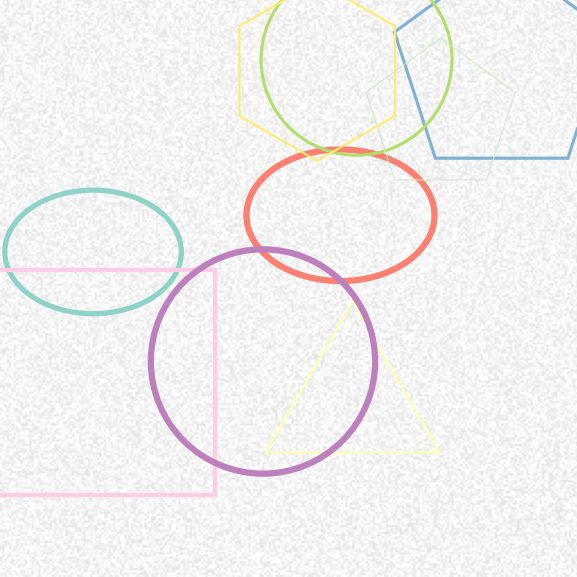[{"shape": "oval", "thickness": 2.5, "radius": 0.76, "center": [0.161, 0.563]}, {"shape": "triangle", "thickness": 1, "radius": 0.87, "center": [0.611, 0.303]}, {"shape": "oval", "thickness": 3, "radius": 0.81, "center": [0.59, 0.626]}, {"shape": "pentagon", "thickness": 1.5, "radius": 0.98, "center": [0.869, 0.883]}, {"shape": "circle", "thickness": 1.5, "radius": 0.83, "center": [0.617, 0.896]}, {"shape": "square", "thickness": 2, "radius": 0.97, "center": [0.177, 0.336]}, {"shape": "circle", "thickness": 3, "radius": 0.97, "center": [0.455, 0.373]}, {"shape": "pentagon", "thickness": 0.5, "radius": 0.68, "center": [0.763, 0.797]}, {"shape": "hexagon", "thickness": 1, "radius": 0.78, "center": [0.549, 0.876]}]